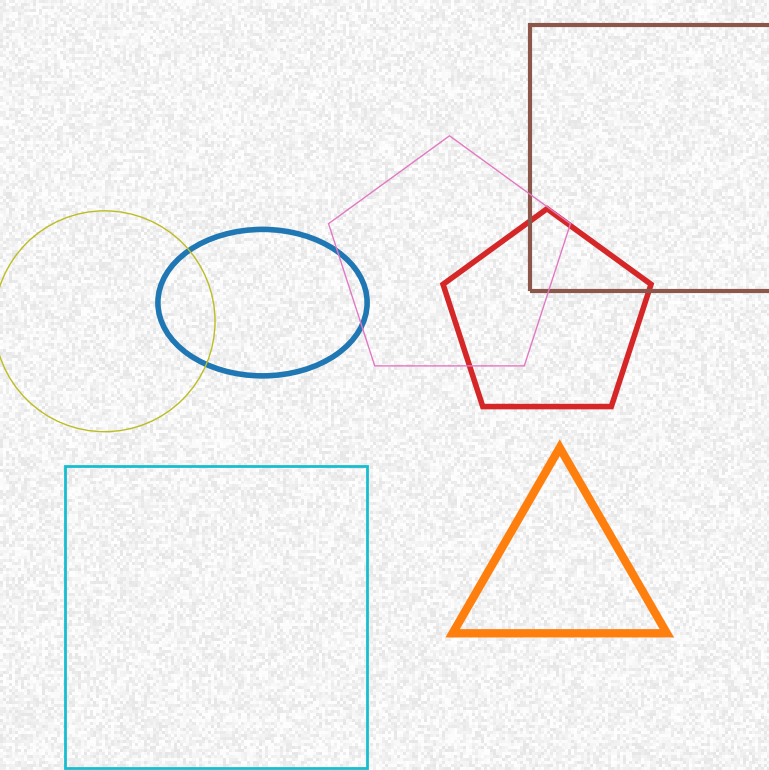[{"shape": "oval", "thickness": 2, "radius": 0.68, "center": [0.341, 0.607]}, {"shape": "triangle", "thickness": 3, "radius": 0.8, "center": [0.727, 0.258]}, {"shape": "pentagon", "thickness": 2, "radius": 0.71, "center": [0.71, 0.587]}, {"shape": "square", "thickness": 1.5, "radius": 0.86, "center": [0.861, 0.795]}, {"shape": "pentagon", "thickness": 0.5, "radius": 0.83, "center": [0.584, 0.658]}, {"shape": "circle", "thickness": 0.5, "radius": 0.72, "center": [0.136, 0.583]}, {"shape": "square", "thickness": 1, "radius": 0.98, "center": [0.28, 0.199]}]